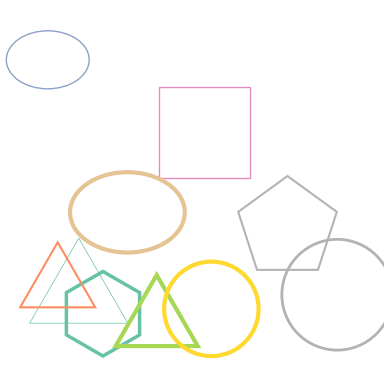[{"shape": "hexagon", "thickness": 2.5, "radius": 0.55, "center": [0.268, 0.185]}, {"shape": "triangle", "thickness": 0.5, "radius": 0.74, "center": [0.205, 0.234]}, {"shape": "triangle", "thickness": 1.5, "radius": 0.56, "center": [0.15, 0.258]}, {"shape": "oval", "thickness": 1, "radius": 0.54, "center": [0.124, 0.845]}, {"shape": "square", "thickness": 1, "radius": 0.59, "center": [0.532, 0.656]}, {"shape": "triangle", "thickness": 3, "radius": 0.62, "center": [0.407, 0.163]}, {"shape": "circle", "thickness": 3, "radius": 0.61, "center": [0.549, 0.198]}, {"shape": "oval", "thickness": 3, "radius": 0.75, "center": [0.331, 0.448]}, {"shape": "pentagon", "thickness": 1.5, "radius": 0.67, "center": [0.747, 0.408]}, {"shape": "circle", "thickness": 2, "radius": 0.72, "center": [0.876, 0.234]}]